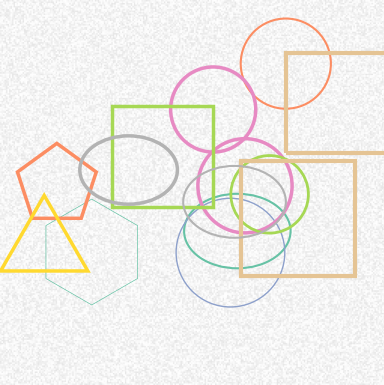[{"shape": "hexagon", "thickness": 0.5, "radius": 0.69, "center": [0.238, 0.345]}, {"shape": "oval", "thickness": 1.5, "radius": 0.69, "center": [0.616, 0.4]}, {"shape": "circle", "thickness": 1.5, "radius": 0.59, "center": [0.742, 0.835]}, {"shape": "pentagon", "thickness": 2.5, "radius": 0.54, "center": [0.148, 0.52]}, {"shape": "circle", "thickness": 1, "radius": 0.71, "center": [0.599, 0.344]}, {"shape": "circle", "thickness": 2.5, "radius": 0.61, "center": [0.636, 0.518]}, {"shape": "circle", "thickness": 2.5, "radius": 0.55, "center": [0.554, 0.716]}, {"shape": "circle", "thickness": 2, "radius": 0.5, "center": [0.7, 0.495]}, {"shape": "square", "thickness": 2.5, "radius": 0.66, "center": [0.422, 0.593]}, {"shape": "triangle", "thickness": 2.5, "radius": 0.65, "center": [0.115, 0.362]}, {"shape": "square", "thickness": 3, "radius": 0.65, "center": [0.871, 0.732]}, {"shape": "square", "thickness": 3, "radius": 0.74, "center": [0.774, 0.433]}, {"shape": "oval", "thickness": 1.5, "radius": 0.67, "center": [0.609, 0.476]}, {"shape": "oval", "thickness": 2.5, "radius": 0.63, "center": [0.334, 0.558]}]